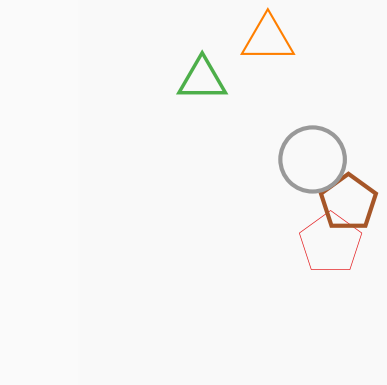[{"shape": "pentagon", "thickness": 0.5, "radius": 0.42, "center": [0.853, 0.368]}, {"shape": "triangle", "thickness": 2.5, "radius": 0.35, "center": [0.522, 0.794]}, {"shape": "triangle", "thickness": 1.5, "radius": 0.39, "center": [0.691, 0.899]}, {"shape": "pentagon", "thickness": 3, "radius": 0.37, "center": [0.899, 0.474]}, {"shape": "circle", "thickness": 3, "radius": 0.42, "center": [0.807, 0.586]}]